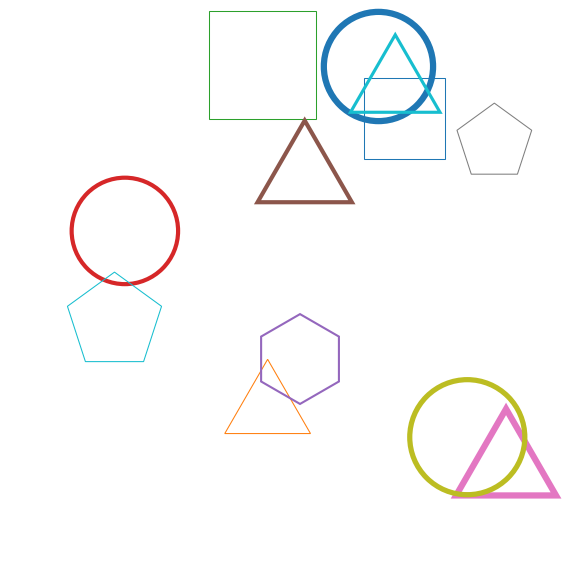[{"shape": "circle", "thickness": 3, "radius": 0.47, "center": [0.655, 0.884]}, {"shape": "square", "thickness": 0.5, "radius": 0.35, "center": [0.7, 0.794]}, {"shape": "triangle", "thickness": 0.5, "radius": 0.43, "center": [0.463, 0.291]}, {"shape": "square", "thickness": 0.5, "radius": 0.47, "center": [0.455, 0.886]}, {"shape": "circle", "thickness": 2, "radius": 0.46, "center": [0.216, 0.599]}, {"shape": "hexagon", "thickness": 1, "radius": 0.39, "center": [0.52, 0.377]}, {"shape": "triangle", "thickness": 2, "radius": 0.47, "center": [0.528, 0.696]}, {"shape": "triangle", "thickness": 3, "radius": 0.5, "center": [0.876, 0.191]}, {"shape": "pentagon", "thickness": 0.5, "radius": 0.34, "center": [0.856, 0.753]}, {"shape": "circle", "thickness": 2.5, "radius": 0.5, "center": [0.809, 0.242]}, {"shape": "pentagon", "thickness": 0.5, "radius": 0.43, "center": [0.198, 0.442]}, {"shape": "triangle", "thickness": 1.5, "radius": 0.45, "center": [0.684, 0.849]}]